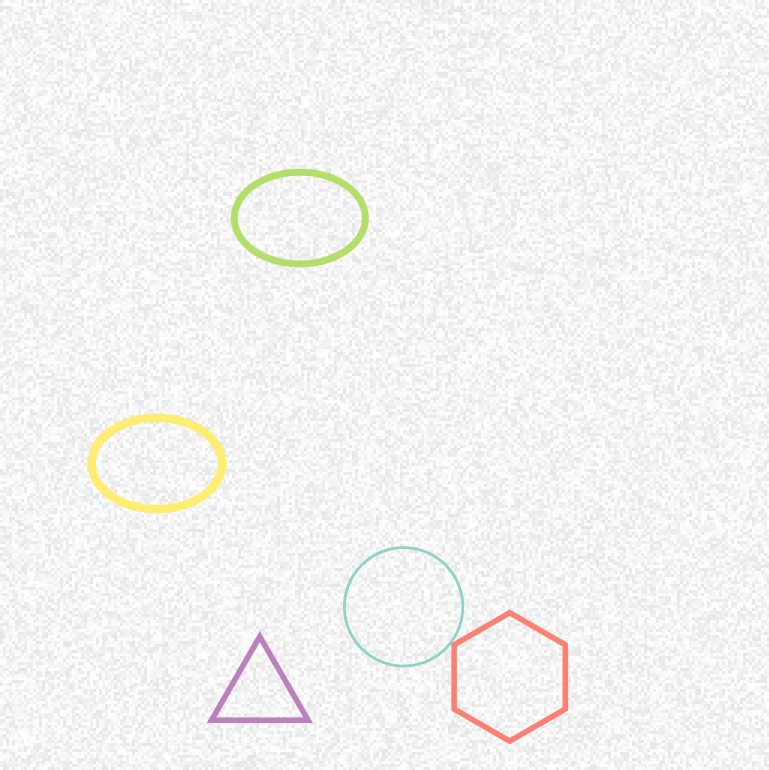[{"shape": "circle", "thickness": 1, "radius": 0.38, "center": [0.524, 0.212]}, {"shape": "hexagon", "thickness": 2, "radius": 0.42, "center": [0.662, 0.121]}, {"shape": "oval", "thickness": 2.5, "radius": 0.43, "center": [0.389, 0.717]}, {"shape": "triangle", "thickness": 2, "radius": 0.36, "center": [0.337, 0.101]}, {"shape": "oval", "thickness": 3, "radius": 0.42, "center": [0.204, 0.398]}]